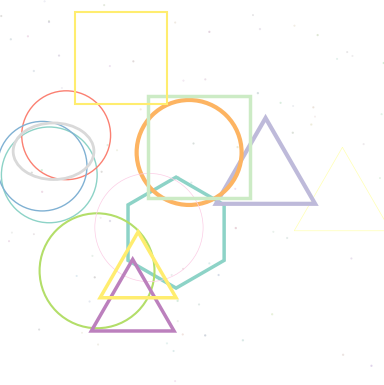[{"shape": "hexagon", "thickness": 2.5, "radius": 0.72, "center": [0.457, 0.396]}, {"shape": "circle", "thickness": 1, "radius": 0.62, "center": [0.128, 0.546]}, {"shape": "triangle", "thickness": 0.5, "radius": 0.72, "center": [0.889, 0.473]}, {"shape": "triangle", "thickness": 3, "radius": 0.74, "center": [0.69, 0.545]}, {"shape": "circle", "thickness": 1, "radius": 0.58, "center": [0.172, 0.649]}, {"shape": "circle", "thickness": 1, "radius": 0.58, "center": [0.11, 0.568]}, {"shape": "circle", "thickness": 3, "radius": 0.68, "center": [0.491, 0.604]}, {"shape": "circle", "thickness": 1.5, "radius": 0.75, "center": [0.252, 0.297]}, {"shape": "circle", "thickness": 0.5, "radius": 0.7, "center": [0.387, 0.409]}, {"shape": "oval", "thickness": 2, "radius": 0.52, "center": [0.139, 0.607]}, {"shape": "triangle", "thickness": 2.5, "radius": 0.62, "center": [0.345, 0.202]}, {"shape": "square", "thickness": 2.5, "radius": 0.66, "center": [0.517, 0.618]}, {"shape": "square", "thickness": 1.5, "radius": 0.6, "center": [0.313, 0.85]}, {"shape": "triangle", "thickness": 2.5, "radius": 0.57, "center": [0.359, 0.284]}]